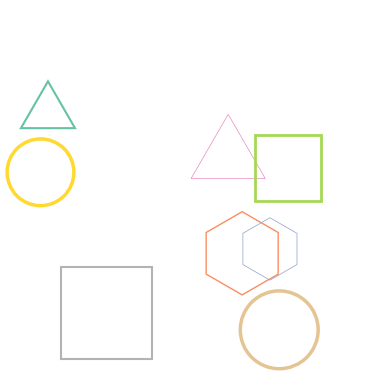[{"shape": "triangle", "thickness": 1.5, "radius": 0.41, "center": [0.125, 0.708]}, {"shape": "hexagon", "thickness": 1, "radius": 0.54, "center": [0.629, 0.342]}, {"shape": "hexagon", "thickness": 0.5, "radius": 0.41, "center": [0.701, 0.353]}, {"shape": "triangle", "thickness": 0.5, "radius": 0.56, "center": [0.593, 0.592]}, {"shape": "square", "thickness": 2, "radius": 0.43, "center": [0.748, 0.563]}, {"shape": "circle", "thickness": 2.5, "radius": 0.43, "center": [0.105, 0.552]}, {"shape": "circle", "thickness": 2.5, "radius": 0.51, "center": [0.725, 0.143]}, {"shape": "square", "thickness": 1.5, "radius": 0.6, "center": [0.277, 0.186]}]